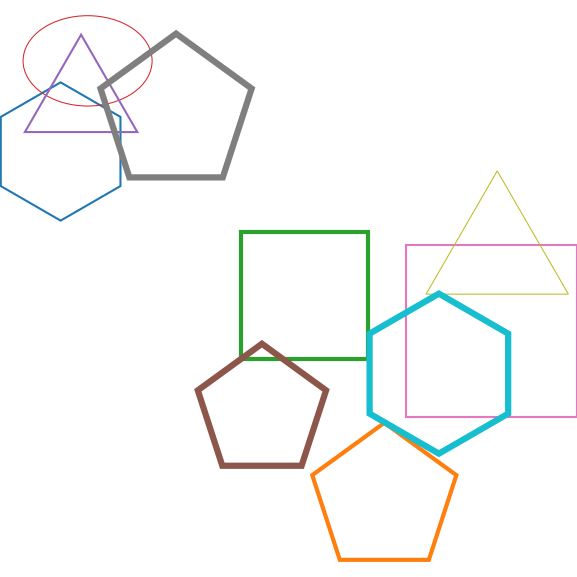[{"shape": "hexagon", "thickness": 1, "radius": 0.6, "center": [0.105, 0.737]}, {"shape": "pentagon", "thickness": 2, "radius": 0.66, "center": [0.665, 0.136]}, {"shape": "square", "thickness": 2, "radius": 0.55, "center": [0.528, 0.487]}, {"shape": "oval", "thickness": 0.5, "radius": 0.56, "center": [0.152, 0.894]}, {"shape": "triangle", "thickness": 1, "radius": 0.56, "center": [0.14, 0.827]}, {"shape": "pentagon", "thickness": 3, "radius": 0.58, "center": [0.454, 0.287]}, {"shape": "square", "thickness": 1, "radius": 0.74, "center": [0.851, 0.426]}, {"shape": "pentagon", "thickness": 3, "radius": 0.69, "center": [0.305, 0.803]}, {"shape": "triangle", "thickness": 0.5, "radius": 0.71, "center": [0.861, 0.561]}, {"shape": "hexagon", "thickness": 3, "radius": 0.69, "center": [0.76, 0.352]}]